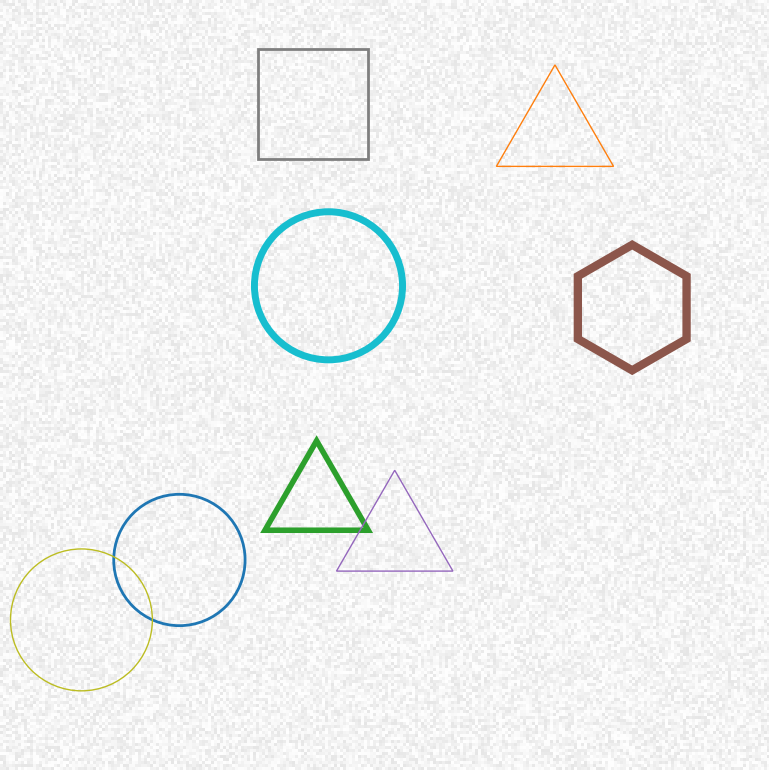[{"shape": "circle", "thickness": 1, "radius": 0.43, "center": [0.233, 0.273]}, {"shape": "triangle", "thickness": 0.5, "radius": 0.44, "center": [0.721, 0.828]}, {"shape": "triangle", "thickness": 2, "radius": 0.39, "center": [0.411, 0.35]}, {"shape": "triangle", "thickness": 0.5, "radius": 0.44, "center": [0.513, 0.302]}, {"shape": "hexagon", "thickness": 3, "radius": 0.41, "center": [0.821, 0.601]}, {"shape": "square", "thickness": 1, "radius": 0.36, "center": [0.407, 0.865]}, {"shape": "circle", "thickness": 0.5, "radius": 0.46, "center": [0.106, 0.195]}, {"shape": "circle", "thickness": 2.5, "radius": 0.48, "center": [0.427, 0.629]}]